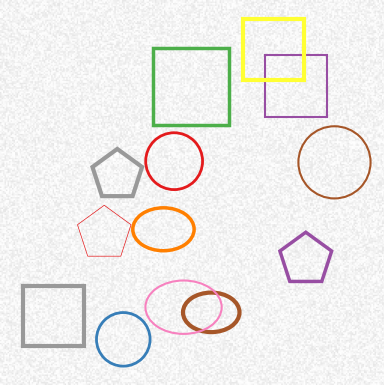[{"shape": "pentagon", "thickness": 0.5, "radius": 0.37, "center": [0.271, 0.394]}, {"shape": "circle", "thickness": 2, "radius": 0.37, "center": [0.452, 0.581]}, {"shape": "circle", "thickness": 2, "radius": 0.35, "center": [0.32, 0.119]}, {"shape": "square", "thickness": 2.5, "radius": 0.49, "center": [0.497, 0.775]}, {"shape": "square", "thickness": 1.5, "radius": 0.4, "center": [0.768, 0.777]}, {"shape": "pentagon", "thickness": 2.5, "radius": 0.35, "center": [0.794, 0.326]}, {"shape": "oval", "thickness": 2.5, "radius": 0.4, "center": [0.425, 0.404]}, {"shape": "square", "thickness": 3, "radius": 0.4, "center": [0.711, 0.871]}, {"shape": "oval", "thickness": 3, "radius": 0.37, "center": [0.549, 0.189]}, {"shape": "circle", "thickness": 1.5, "radius": 0.47, "center": [0.869, 0.578]}, {"shape": "oval", "thickness": 1.5, "radius": 0.5, "center": [0.477, 0.202]}, {"shape": "square", "thickness": 3, "radius": 0.39, "center": [0.139, 0.18]}, {"shape": "pentagon", "thickness": 3, "radius": 0.34, "center": [0.305, 0.545]}]